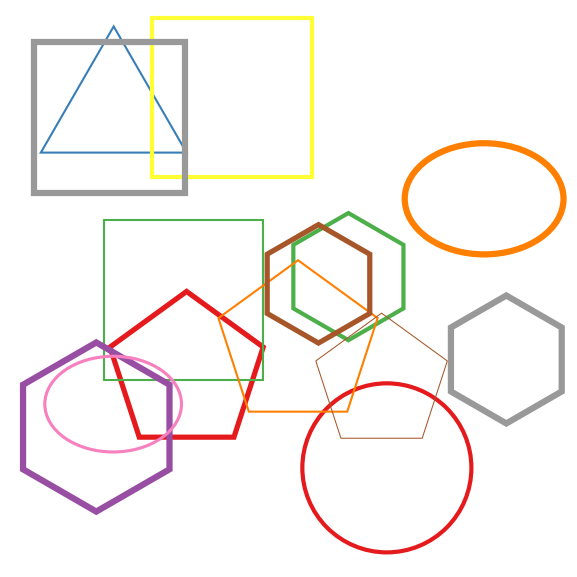[{"shape": "pentagon", "thickness": 2.5, "radius": 0.7, "center": [0.323, 0.355]}, {"shape": "circle", "thickness": 2, "radius": 0.73, "center": [0.67, 0.189]}, {"shape": "triangle", "thickness": 1, "radius": 0.73, "center": [0.197, 0.808]}, {"shape": "hexagon", "thickness": 2, "radius": 0.55, "center": [0.603, 0.52]}, {"shape": "square", "thickness": 1, "radius": 0.69, "center": [0.318, 0.48]}, {"shape": "hexagon", "thickness": 3, "radius": 0.73, "center": [0.167, 0.26]}, {"shape": "pentagon", "thickness": 1, "radius": 0.72, "center": [0.516, 0.404]}, {"shape": "oval", "thickness": 3, "radius": 0.69, "center": [0.838, 0.655]}, {"shape": "square", "thickness": 2, "radius": 0.69, "center": [0.402, 0.83]}, {"shape": "hexagon", "thickness": 2.5, "radius": 0.51, "center": [0.551, 0.508]}, {"shape": "pentagon", "thickness": 0.5, "radius": 0.6, "center": [0.661, 0.337]}, {"shape": "oval", "thickness": 1.5, "radius": 0.59, "center": [0.196, 0.299]}, {"shape": "square", "thickness": 3, "radius": 0.66, "center": [0.19, 0.796]}, {"shape": "hexagon", "thickness": 3, "radius": 0.55, "center": [0.877, 0.377]}]